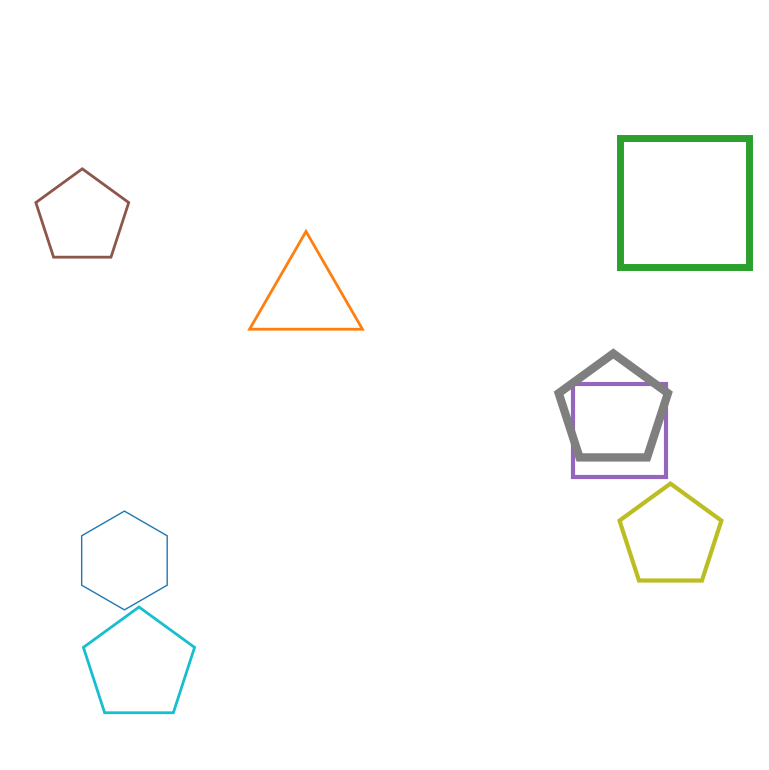[{"shape": "hexagon", "thickness": 0.5, "radius": 0.32, "center": [0.162, 0.272]}, {"shape": "triangle", "thickness": 1, "radius": 0.42, "center": [0.397, 0.615]}, {"shape": "square", "thickness": 2.5, "radius": 0.42, "center": [0.889, 0.737]}, {"shape": "square", "thickness": 1.5, "radius": 0.3, "center": [0.805, 0.441]}, {"shape": "pentagon", "thickness": 1, "radius": 0.32, "center": [0.107, 0.717]}, {"shape": "pentagon", "thickness": 3, "radius": 0.37, "center": [0.797, 0.466]}, {"shape": "pentagon", "thickness": 1.5, "radius": 0.35, "center": [0.871, 0.302]}, {"shape": "pentagon", "thickness": 1, "radius": 0.38, "center": [0.181, 0.136]}]